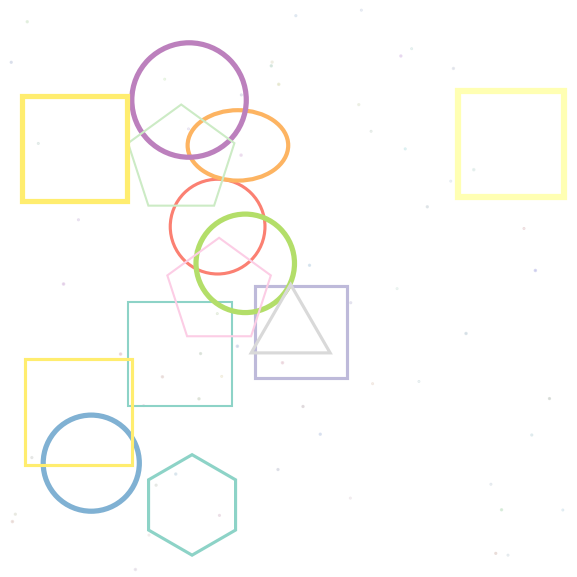[{"shape": "hexagon", "thickness": 1.5, "radius": 0.43, "center": [0.333, 0.125]}, {"shape": "square", "thickness": 1, "radius": 0.45, "center": [0.312, 0.387]}, {"shape": "square", "thickness": 3, "radius": 0.46, "center": [0.885, 0.749]}, {"shape": "square", "thickness": 1.5, "radius": 0.4, "center": [0.521, 0.424]}, {"shape": "circle", "thickness": 1.5, "radius": 0.41, "center": [0.377, 0.607]}, {"shape": "circle", "thickness": 2.5, "radius": 0.42, "center": [0.158, 0.197]}, {"shape": "oval", "thickness": 2, "radius": 0.44, "center": [0.412, 0.747]}, {"shape": "circle", "thickness": 2.5, "radius": 0.43, "center": [0.425, 0.543]}, {"shape": "pentagon", "thickness": 1, "radius": 0.47, "center": [0.379, 0.493]}, {"shape": "triangle", "thickness": 1.5, "radius": 0.39, "center": [0.503, 0.428]}, {"shape": "circle", "thickness": 2.5, "radius": 0.5, "center": [0.327, 0.826]}, {"shape": "pentagon", "thickness": 1, "radius": 0.48, "center": [0.314, 0.721]}, {"shape": "square", "thickness": 2.5, "radius": 0.45, "center": [0.129, 0.742]}, {"shape": "square", "thickness": 1.5, "radius": 0.46, "center": [0.136, 0.286]}]